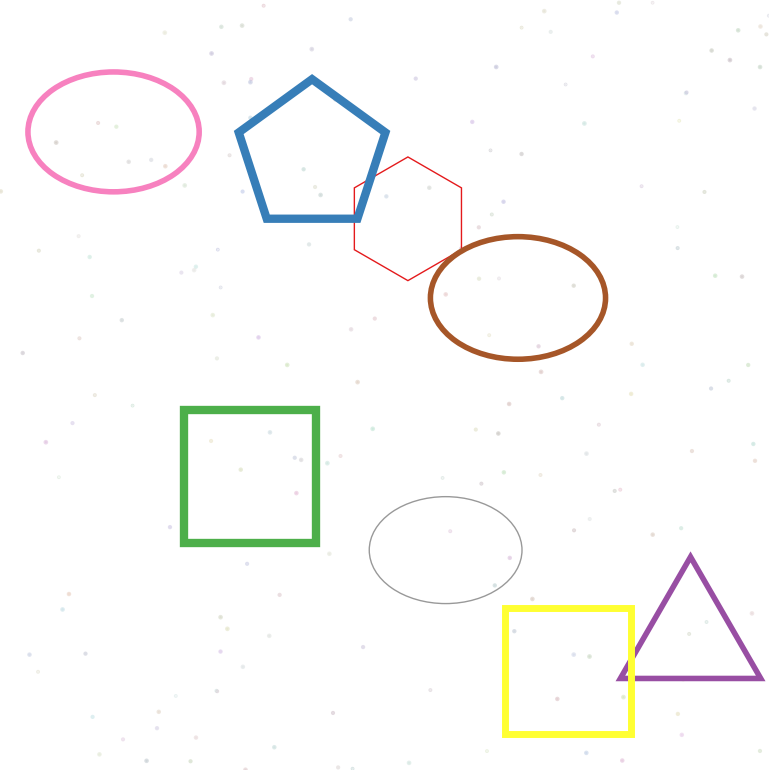[{"shape": "hexagon", "thickness": 0.5, "radius": 0.4, "center": [0.53, 0.716]}, {"shape": "pentagon", "thickness": 3, "radius": 0.5, "center": [0.405, 0.797]}, {"shape": "square", "thickness": 3, "radius": 0.43, "center": [0.324, 0.381]}, {"shape": "triangle", "thickness": 2, "radius": 0.53, "center": [0.897, 0.171]}, {"shape": "square", "thickness": 2.5, "radius": 0.41, "center": [0.738, 0.129]}, {"shape": "oval", "thickness": 2, "radius": 0.57, "center": [0.673, 0.613]}, {"shape": "oval", "thickness": 2, "radius": 0.56, "center": [0.147, 0.829]}, {"shape": "oval", "thickness": 0.5, "radius": 0.5, "center": [0.579, 0.286]}]